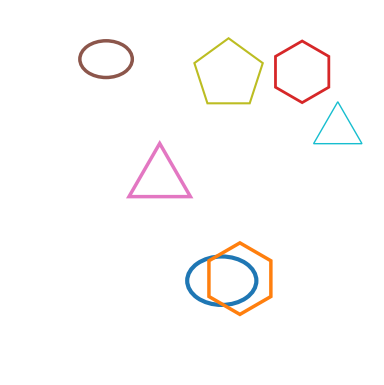[{"shape": "oval", "thickness": 3, "radius": 0.45, "center": [0.576, 0.271]}, {"shape": "hexagon", "thickness": 2.5, "radius": 0.46, "center": [0.623, 0.276]}, {"shape": "hexagon", "thickness": 2, "radius": 0.4, "center": [0.785, 0.813]}, {"shape": "oval", "thickness": 2.5, "radius": 0.34, "center": [0.276, 0.846]}, {"shape": "triangle", "thickness": 2.5, "radius": 0.46, "center": [0.415, 0.535]}, {"shape": "pentagon", "thickness": 1.5, "radius": 0.47, "center": [0.594, 0.807]}, {"shape": "triangle", "thickness": 1, "radius": 0.36, "center": [0.877, 0.663]}]